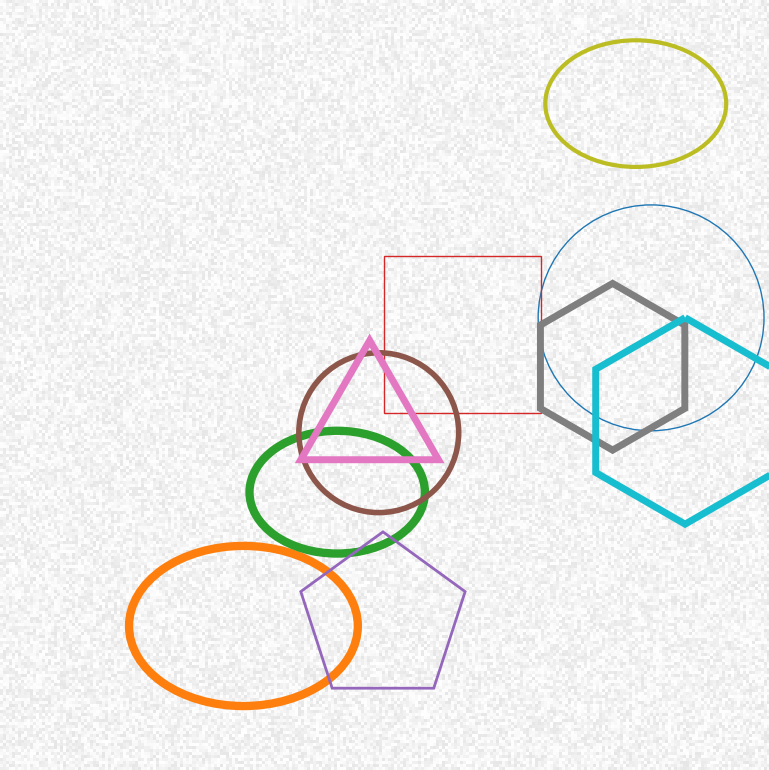[{"shape": "circle", "thickness": 0.5, "radius": 0.73, "center": [0.846, 0.587]}, {"shape": "oval", "thickness": 3, "radius": 0.74, "center": [0.316, 0.187]}, {"shape": "oval", "thickness": 3, "radius": 0.57, "center": [0.438, 0.361]}, {"shape": "square", "thickness": 0.5, "radius": 0.51, "center": [0.601, 0.566]}, {"shape": "pentagon", "thickness": 1, "radius": 0.56, "center": [0.497, 0.197]}, {"shape": "circle", "thickness": 2, "radius": 0.52, "center": [0.492, 0.438]}, {"shape": "triangle", "thickness": 2.5, "radius": 0.52, "center": [0.48, 0.455]}, {"shape": "hexagon", "thickness": 2.5, "radius": 0.54, "center": [0.796, 0.524]}, {"shape": "oval", "thickness": 1.5, "radius": 0.59, "center": [0.826, 0.865]}, {"shape": "hexagon", "thickness": 2.5, "radius": 0.67, "center": [0.89, 0.453]}]